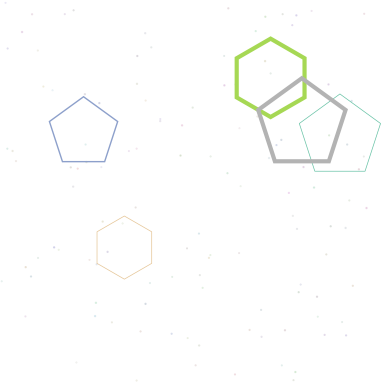[{"shape": "pentagon", "thickness": 0.5, "radius": 0.55, "center": [0.883, 0.645]}, {"shape": "pentagon", "thickness": 1, "radius": 0.47, "center": [0.217, 0.656]}, {"shape": "hexagon", "thickness": 3, "radius": 0.51, "center": [0.703, 0.798]}, {"shape": "hexagon", "thickness": 0.5, "radius": 0.41, "center": [0.323, 0.357]}, {"shape": "pentagon", "thickness": 3, "radius": 0.6, "center": [0.784, 0.678]}]